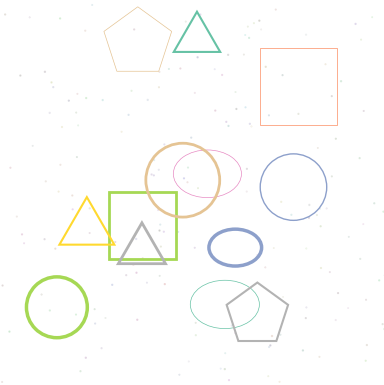[{"shape": "oval", "thickness": 0.5, "radius": 0.45, "center": [0.584, 0.209]}, {"shape": "triangle", "thickness": 1.5, "radius": 0.35, "center": [0.512, 0.9]}, {"shape": "square", "thickness": 0.5, "radius": 0.5, "center": [0.775, 0.776]}, {"shape": "circle", "thickness": 1, "radius": 0.43, "center": [0.762, 0.514]}, {"shape": "oval", "thickness": 2.5, "radius": 0.34, "center": [0.611, 0.357]}, {"shape": "oval", "thickness": 0.5, "radius": 0.44, "center": [0.539, 0.549]}, {"shape": "square", "thickness": 2, "radius": 0.44, "center": [0.371, 0.414]}, {"shape": "circle", "thickness": 2.5, "radius": 0.4, "center": [0.148, 0.202]}, {"shape": "triangle", "thickness": 1.5, "radius": 0.41, "center": [0.226, 0.406]}, {"shape": "circle", "thickness": 2, "radius": 0.48, "center": [0.475, 0.532]}, {"shape": "pentagon", "thickness": 0.5, "radius": 0.46, "center": [0.358, 0.89]}, {"shape": "triangle", "thickness": 2, "radius": 0.35, "center": [0.369, 0.35]}, {"shape": "pentagon", "thickness": 1.5, "radius": 0.42, "center": [0.668, 0.182]}]